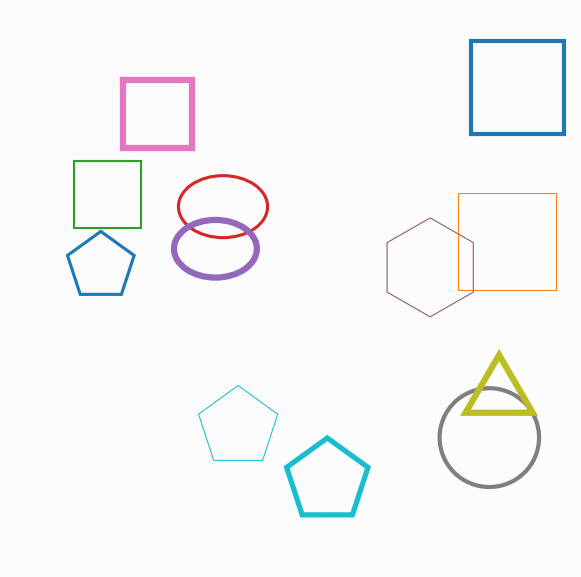[{"shape": "pentagon", "thickness": 1.5, "radius": 0.3, "center": [0.173, 0.538]}, {"shape": "square", "thickness": 2, "radius": 0.4, "center": [0.891, 0.847]}, {"shape": "square", "thickness": 0.5, "radius": 0.42, "center": [0.873, 0.581]}, {"shape": "square", "thickness": 1, "radius": 0.29, "center": [0.185, 0.662]}, {"shape": "oval", "thickness": 1.5, "radius": 0.38, "center": [0.384, 0.641]}, {"shape": "oval", "thickness": 3, "radius": 0.36, "center": [0.371, 0.568]}, {"shape": "hexagon", "thickness": 0.5, "radius": 0.43, "center": [0.74, 0.536]}, {"shape": "square", "thickness": 3, "radius": 0.3, "center": [0.271, 0.802]}, {"shape": "circle", "thickness": 2, "radius": 0.43, "center": [0.842, 0.241]}, {"shape": "triangle", "thickness": 3, "radius": 0.33, "center": [0.859, 0.318]}, {"shape": "pentagon", "thickness": 2.5, "radius": 0.37, "center": [0.563, 0.167]}, {"shape": "pentagon", "thickness": 0.5, "radius": 0.36, "center": [0.41, 0.26]}]